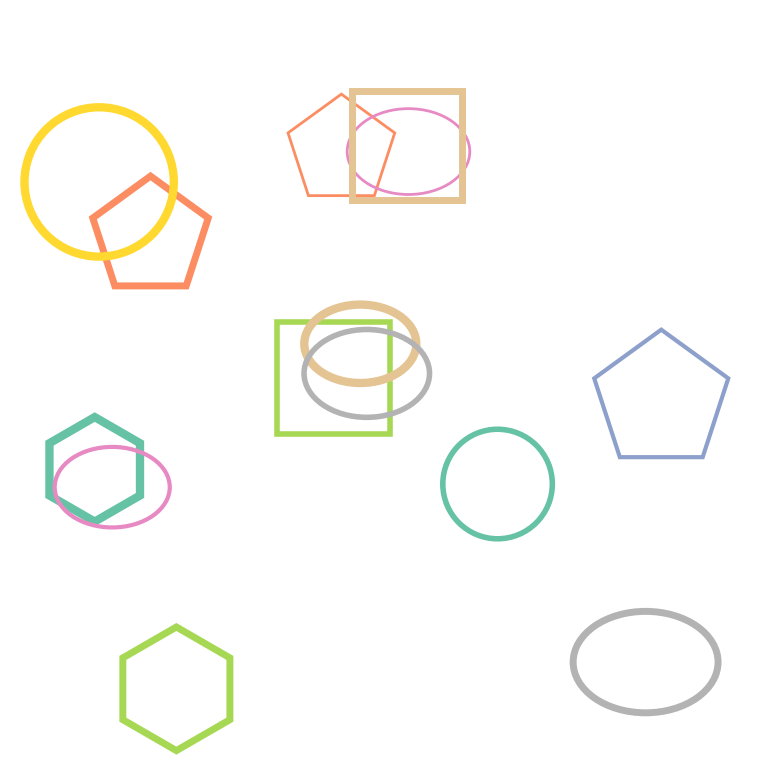[{"shape": "circle", "thickness": 2, "radius": 0.36, "center": [0.646, 0.371]}, {"shape": "hexagon", "thickness": 3, "radius": 0.34, "center": [0.123, 0.39]}, {"shape": "pentagon", "thickness": 1, "radius": 0.36, "center": [0.443, 0.805]}, {"shape": "pentagon", "thickness": 2.5, "radius": 0.39, "center": [0.195, 0.692]}, {"shape": "pentagon", "thickness": 1.5, "radius": 0.46, "center": [0.859, 0.48]}, {"shape": "oval", "thickness": 1, "radius": 0.4, "center": [0.53, 0.803]}, {"shape": "oval", "thickness": 1.5, "radius": 0.37, "center": [0.146, 0.367]}, {"shape": "square", "thickness": 2, "radius": 0.37, "center": [0.433, 0.509]}, {"shape": "hexagon", "thickness": 2.5, "radius": 0.4, "center": [0.229, 0.105]}, {"shape": "circle", "thickness": 3, "radius": 0.48, "center": [0.129, 0.764]}, {"shape": "square", "thickness": 2.5, "radius": 0.36, "center": [0.529, 0.811]}, {"shape": "oval", "thickness": 3, "radius": 0.36, "center": [0.468, 0.554]}, {"shape": "oval", "thickness": 2.5, "radius": 0.47, "center": [0.838, 0.14]}, {"shape": "oval", "thickness": 2, "radius": 0.41, "center": [0.476, 0.515]}]